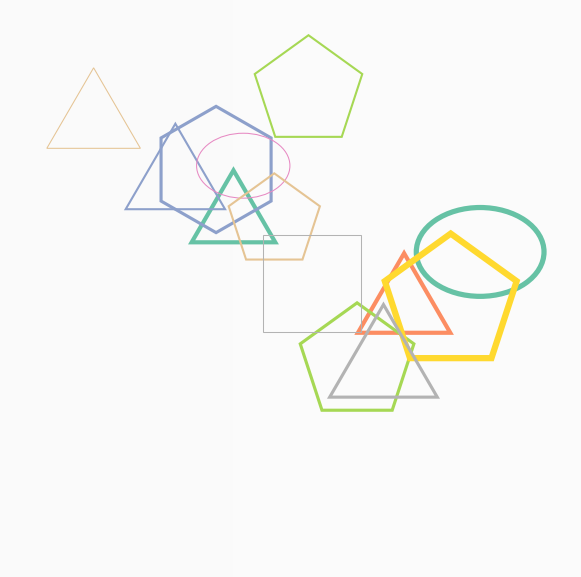[{"shape": "oval", "thickness": 2.5, "radius": 0.55, "center": [0.826, 0.563]}, {"shape": "triangle", "thickness": 2, "radius": 0.42, "center": [0.402, 0.621]}, {"shape": "triangle", "thickness": 2, "radius": 0.46, "center": [0.695, 0.469]}, {"shape": "hexagon", "thickness": 1.5, "radius": 0.55, "center": [0.372, 0.706]}, {"shape": "triangle", "thickness": 1, "radius": 0.49, "center": [0.302, 0.686]}, {"shape": "oval", "thickness": 0.5, "radius": 0.4, "center": [0.418, 0.712]}, {"shape": "pentagon", "thickness": 1.5, "radius": 0.51, "center": [0.614, 0.372]}, {"shape": "pentagon", "thickness": 1, "radius": 0.49, "center": [0.531, 0.841]}, {"shape": "pentagon", "thickness": 3, "radius": 0.6, "center": [0.775, 0.475]}, {"shape": "triangle", "thickness": 0.5, "radius": 0.46, "center": [0.161, 0.789]}, {"shape": "pentagon", "thickness": 1, "radius": 0.41, "center": [0.472, 0.616]}, {"shape": "triangle", "thickness": 1.5, "radius": 0.53, "center": [0.66, 0.365]}, {"shape": "square", "thickness": 0.5, "radius": 0.42, "center": [0.537, 0.509]}]